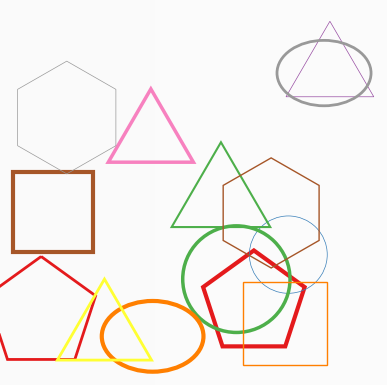[{"shape": "pentagon", "thickness": 3, "radius": 0.69, "center": [0.655, 0.212]}, {"shape": "pentagon", "thickness": 2, "radius": 0.74, "center": [0.106, 0.186]}, {"shape": "circle", "thickness": 0.5, "radius": 0.5, "center": [0.744, 0.339]}, {"shape": "circle", "thickness": 2.5, "radius": 0.69, "center": [0.61, 0.275]}, {"shape": "triangle", "thickness": 1.5, "radius": 0.73, "center": [0.57, 0.484]}, {"shape": "triangle", "thickness": 0.5, "radius": 0.65, "center": [0.851, 0.814]}, {"shape": "square", "thickness": 1, "radius": 0.54, "center": [0.736, 0.16]}, {"shape": "oval", "thickness": 3, "radius": 0.66, "center": [0.394, 0.126]}, {"shape": "triangle", "thickness": 2, "radius": 0.7, "center": [0.27, 0.135]}, {"shape": "square", "thickness": 3, "radius": 0.52, "center": [0.137, 0.45]}, {"shape": "hexagon", "thickness": 1, "radius": 0.71, "center": [0.7, 0.447]}, {"shape": "triangle", "thickness": 2.5, "radius": 0.63, "center": [0.389, 0.642]}, {"shape": "hexagon", "thickness": 0.5, "radius": 0.73, "center": [0.172, 0.695]}, {"shape": "oval", "thickness": 2, "radius": 0.61, "center": [0.836, 0.81]}]